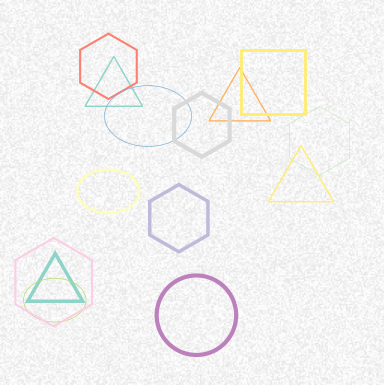[{"shape": "triangle", "thickness": 1, "radius": 0.43, "center": [0.296, 0.767]}, {"shape": "triangle", "thickness": 2.5, "radius": 0.41, "center": [0.143, 0.259]}, {"shape": "oval", "thickness": 1.5, "radius": 0.4, "center": [0.282, 0.503]}, {"shape": "hexagon", "thickness": 2.5, "radius": 0.44, "center": [0.465, 0.433]}, {"shape": "hexagon", "thickness": 1.5, "radius": 0.42, "center": [0.282, 0.828]}, {"shape": "oval", "thickness": 0.5, "radius": 0.57, "center": [0.384, 0.699]}, {"shape": "triangle", "thickness": 1, "radius": 0.46, "center": [0.623, 0.732]}, {"shape": "oval", "thickness": 0.5, "radius": 0.41, "center": [0.142, 0.22]}, {"shape": "hexagon", "thickness": 1.5, "radius": 0.57, "center": [0.139, 0.267]}, {"shape": "hexagon", "thickness": 3, "radius": 0.42, "center": [0.524, 0.676]}, {"shape": "circle", "thickness": 3, "radius": 0.52, "center": [0.51, 0.181]}, {"shape": "hexagon", "thickness": 0.5, "radius": 0.45, "center": [0.83, 0.634]}, {"shape": "square", "thickness": 2, "radius": 0.42, "center": [0.708, 0.787]}, {"shape": "triangle", "thickness": 1, "radius": 0.49, "center": [0.782, 0.525]}]